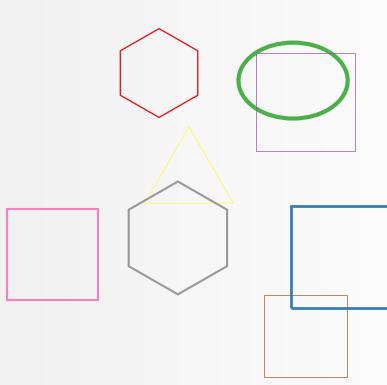[{"shape": "hexagon", "thickness": 1, "radius": 0.58, "center": [0.41, 0.81]}, {"shape": "square", "thickness": 2, "radius": 0.66, "center": [0.885, 0.333]}, {"shape": "oval", "thickness": 3, "radius": 0.7, "center": [0.756, 0.791]}, {"shape": "square", "thickness": 0.5, "radius": 0.64, "center": [0.788, 0.735]}, {"shape": "triangle", "thickness": 0.5, "radius": 0.66, "center": [0.488, 0.538]}, {"shape": "square", "thickness": 0.5, "radius": 0.53, "center": [0.789, 0.127]}, {"shape": "square", "thickness": 1.5, "radius": 0.59, "center": [0.136, 0.34]}, {"shape": "hexagon", "thickness": 1.5, "radius": 0.73, "center": [0.459, 0.382]}]